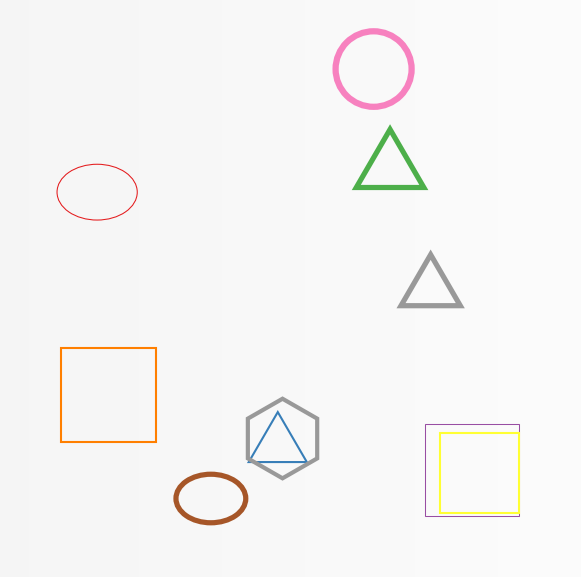[{"shape": "oval", "thickness": 0.5, "radius": 0.35, "center": [0.167, 0.666]}, {"shape": "triangle", "thickness": 1, "radius": 0.29, "center": [0.478, 0.228]}, {"shape": "triangle", "thickness": 2.5, "radius": 0.34, "center": [0.671, 0.708]}, {"shape": "square", "thickness": 0.5, "radius": 0.4, "center": [0.812, 0.185]}, {"shape": "square", "thickness": 1, "radius": 0.41, "center": [0.187, 0.316]}, {"shape": "square", "thickness": 1, "radius": 0.34, "center": [0.825, 0.18]}, {"shape": "oval", "thickness": 2.5, "radius": 0.3, "center": [0.363, 0.136]}, {"shape": "circle", "thickness": 3, "radius": 0.33, "center": [0.643, 0.88]}, {"shape": "hexagon", "thickness": 2, "radius": 0.34, "center": [0.486, 0.24]}, {"shape": "triangle", "thickness": 2.5, "radius": 0.29, "center": [0.741, 0.499]}]